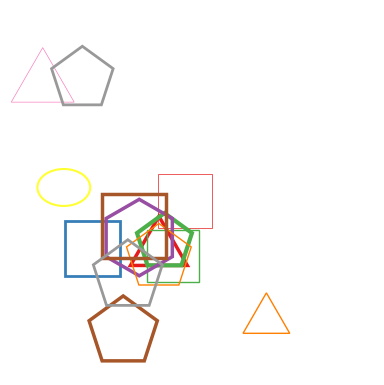[{"shape": "triangle", "thickness": 2.5, "radius": 0.43, "center": [0.413, 0.353]}, {"shape": "square", "thickness": 0.5, "radius": 0.35, "center": [0.48, 0.478]}, {"shape": "square", "thickness": 2, "radius": 0.36, "center": [0.241, 0.354]}, {"shape": "pentagon", "thickness": 3, "radius": 0.38, "center": [0.427, 0.372]}, {"shape": "square", "thickness": 1, "radius": 0.34, "center": [0.449, 0.335]}, {"shape": "hexagon", "thickness": 2.5, "radius": 0.5, "center": [0.362, 0.383]}, {"shape": "pentagon", "thickness": 1, "radius": 0.44, "center": [0.413, 0.331]}, {"shape": "triangle", "thickness": 1, "radius": 0.35, "center": [0.692, 0.169]}, {"shape": "oval", "thickness": 1.5, "radius": 0.34, "center": [0.166, 0.513]}, {"shape": "pentagon", "thickness": 2.5, "radius": 0.47, "center": [0.32, 0.138]}, {"shape": "square", "thickness": 2.5, "radius": 0.42, "center": [0.348, 0.413]}, {"shape": "triangle", "thickness": 0.5, "radius": 0.47, "center": [0.111, 0.782]}, {"shape": "pentagon", "thickness": 2, "radius": 0.42, "center": [0.214, 0.796]}, {"shape": "pentagon", "thickness": 2, "radius": 0.47, "center": [0.332, 0.283]}]